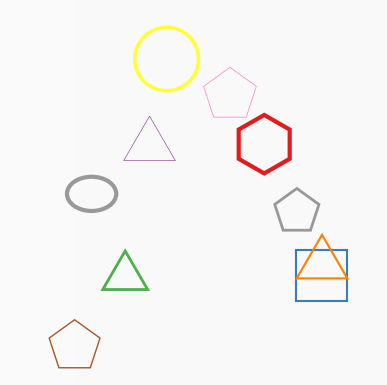[{"shape": "hexagon", "thickness": 3, "radius": 0.38, "center": [0.682, 0.625]}, {"shape": "square", "thickness": 1.5, "radius": 0.33, "center": [0.83, 0.285]}, {"shape": "triangle", "thickness": 2, "radius": 0.33, "center": [0.323, 0.281]}, {"shape": "triangle", "thickness": 0.5, "radius": 0.39, "center": [0.386, 0.621]}, {"shape": "triangle", "thickness": 1.5, "radius": 0.38, "center": [0.831, 0.315]}, {"shape": "circle", "thickness": 2.5, "radius": 0.41, "center": [0.43, 0.847]}, {"shape": "pentagon", "thickness": 1, "radius": 0.34, "center": [0.193, 0.101]}, {"shape": "pentagon", "thickness": 0.5, "radius": 0.36, "center": [0.593, 0.754]}, {"shape": "oval", "thickness": 3, "radius": 0.32, "center": [0.236, 0.496]}, {"shape": "pentagon", "thickness": 2, "radius": 0.3, "center": [0.766, 0.451]}]